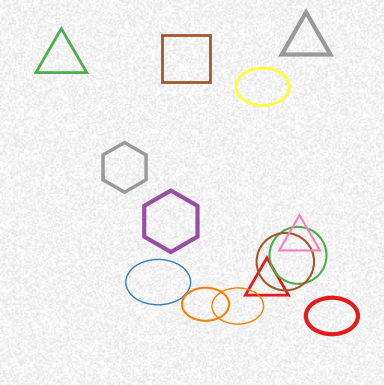[{"shape": "oval", "thickness": 3, "radius": 0.34, "center": [0.862, 0.179]}, {"shape": "triangle", "thickness": 2, "radius": 0.32, "center": [0.693, 0.266]}, {"shape": "oval", "thickness": 1, "radius": 0.42, "center": [0.411, 0.267]}, {"shape": "triangle", "thickness": 2, "radius": 0.38, "center": [0.159, 0.85]}, {"shape": "circle", "thickness": 1.5, "radius": 0.37, "center": [0.774, 0.337]}, {"shape": "hexagon", "thickness": 3, "radius": 0.4, "center": [0.444, 0.425]}, {"shape": "oval", "thickness": 1.5, "radius": 0.31, "center": [0.534, 0.21]}, {"shape": "oval", "thickness": 1, "radius": 0.34, "center": [0.618, 0.205]}, {"shape": "oval", "thickness": 2, "radius": 0.35, "center": [0.682, 0.775]}, {"shape": "circle", "thickness": 1.5, "radius": 0.37, "center": [0.741, 0.32]}, {"shape": "square", "thickness": 2, "radius": 0.31, "center": [0.483, 0.848]}, {"shape": "triangle", "thickness": 1.5, "radius": 0.31, "center": [0.778, 0.38]}, {"shape": "hexagon", "thickness": 2.5, "radius": 0.32, "center": [0.324, 0.565]}, {"shape": "triangle", "thickness": 3, "radius": 0.36, "center": [0.795, 0.895]}]